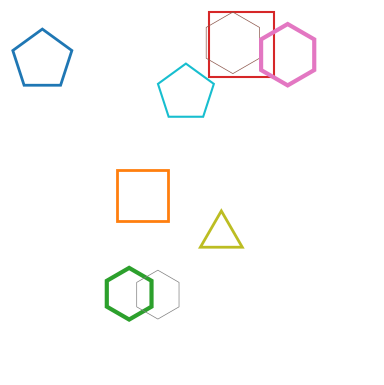[{"shape": "pentagon", "thickness": 2, "radius": 0.4, "center": [0.11, 0.844]}, {"shape": "square", "thickness": 2, "radius": 0.33, "center": [0.37, 0.492]}, {"shape": "hexagon", "thickness": 3, "radius": 0.34, "center": [0.335, 0.237]}, {"shape": "square", "thickness": 1.5, "radius": 0.42, "center": [0.628, 0.885]}, {"shape": "hexagon", "thickness": 0.5, "radius": 0.4, "center": [0.605, 0.889]}, {"shape": "hexagon", "thickness": 3, "radius": 0.4, "center": [0.747, 0.858]}, {"shape": "hexagon", "thickness": 0.5, "radius": 0.32, "center": [0.41, 0.235]}, {"shape": "triangle", "thickness": 2, "radius": 0.31, "center": [0.575, 0.389]}, {"shape": "pentagon", "thickness": 1.5, "radius": 0.38, "center": [0.483, 0.759]}]